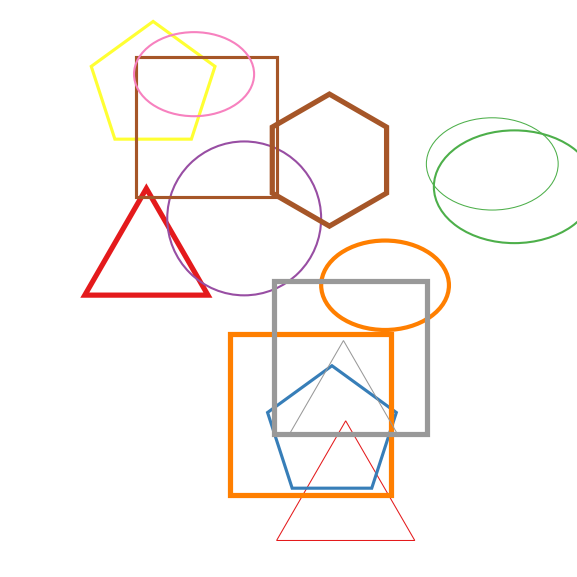[{"shape": "triangle", "thickness": 0.5, "radius": 0.69, "center": [0.599, 0.132]}, {"shape": "triangle", "thickness": 2.5, "radius": 0.62, "center": [0.253, 0.55]}, {"shape": "pentagon", "thickness": 1.5, "radius": 0.59, "center": [0.575, 0.249]}, {"shape": "oval", "thickness": 0.5, "radius": 0.57, "center": [0.852, 0.715]}, {"shape": "oval", "thickness": 1, "radius": 0.7, "center": [0.891, 0.676]}, {"shape": "circle", "thickness": 1, "radius": 0.67, "center": [0.423, 0.621]}, {"shape": "square", "thickness": 2.5, "radius": 0.7, "center": [0.538, 0.281]}, {"shape": "oval", "thickness": 2, "radius": 0.55, "center": [0.667, 0.505]}, {"shape": "pentagon", "thickness": 1.5, "radius": 0.56, "center": [0.265, 0.849]}, {"shape": "hexagon", "thickness": 2.5, "radius": 0.57, "center": [0.57, 0.722]}, {"shape": "square", "thickness": 1.5, "radius": 0.61, "center": [0.358, 0.779]}, {"shape": "oval", "thickness": 1, "radius": 0.52, "center": [0.336, 0.871]}, {"shape": "square", "thickness": 2.5, "radius": 0.66, "center": [0.607, 0.38]}, {"shape": "triangle", "thickness": 0.5, "radius": 0.55, "center": [0.595, 0.3]}]